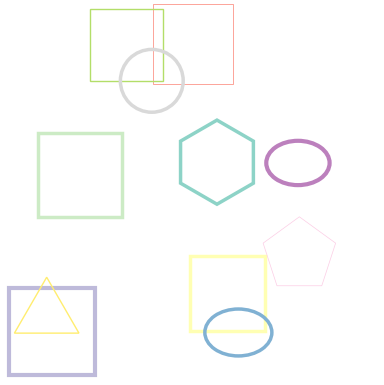[{"shape": "hexagon", "thickness": 2.5, "radius": 0.55, "center": [0.564, 0.579]}, {"shape": "square", "thickness": 2.5, "radius": 0.49, "center": [0.592, 0.238]}, {"shape": "square", "thickness": 3, "radius": 0.56, "center": [0.135, 0.139]}, {"shape": "square", "thickness": 0.5, "radius": 0.52, "center": [0.501, 0.885]}, {"shape": "oval", "thickness": 2.5, "radius": 0.44, "center": [0.619, 0.136]}, {"shape": "square", "thickness": 1, "radius": 0.47, "center": [0.328, 0.883]}, {"shape": "pentagon", "thickness": 0.5, "radius": 0.49, "center": [0.778, 0.338]}, {"shape": "circle", "thickness": 2.5, "radius": 0.41, "center": [0.394, 0.79]}, {"shape": "oval", "thickness": 3, "radius": 0.41, "center": [0.774, 0.577]}, {"shape": "square", "thickness": 2.5, "radius": 0.55, "center": [0.208, 0.545]}, {"shape": "triangle", "thickness": 1, "radius": 0.48, "center": [0.121, 0.183]}]